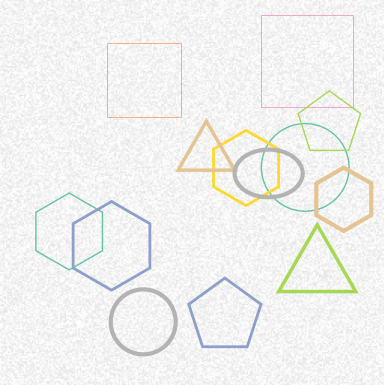[{"shape": "hexagon", "thickness": 1, "radius": 0.5, "center": [0.18, 0.399]}, {"shape": "circle", "thickness": 1, "radius": 0.57, "center": [0.793, 0.565]}, {"shape": "square", "thickness": 0.5, "radius": 0.48, "center": [0.373, 0.793]}, {"shape": "hexagon", "thickness": 2, "radius": 0.58, "center": [0.29, 0.361]}, {"shape": "pentagon", "thickness": 2, "radius": 0.49, "center": [0.584, 0.179]}, {"shape": "square", "thickness": 0.5, "radius": 0.6, "center": [0.797, 0.84]}, {"shape": "pentagon", "thickness": 1, "radius": 0.43, "center": [0.855, 0.679]}, {"shape": "triangle", "thickness": 2.5, "radius": 0.58, "center": [0.824, 0.3]}, {"shape": "hexagon", "thickness": 2, "radius": 0.49, "center": [0.639, 0.564]}, {"shape": "hexagon", "thickness": 3, "radius": 0.41, "center": [0.893, 0.482]}, {"shape": "triangle", "thickness": 2.5, "radius": 0.42, "center": [0.536, 0.6]}, {"shape": "oval", "thickness": 3, "radius": 0.44, "center": [0.698, 0.55]}, {"shape": "circle", "thickness": 3, "radius": 0.42, "center": [0.372, 0.164]}]